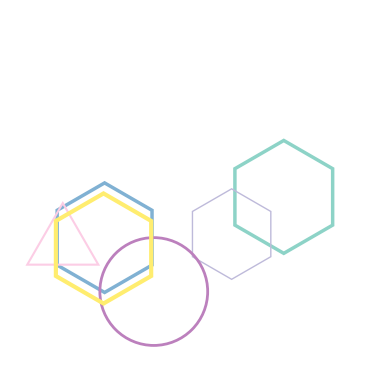[{"shape": "hexagon", "thickness": 2.5, "radius": 0.73, "center": [0.737, 0.489]}, {"shape": "hexagon", "thickness": 1, "radius": 0.59, "center": [0.602, 0.392]}, {"shape": "hexagon", "thickness": 2.5, "radius": 0.71, "center": [0.272, 0.383]}, {"shape": "triangle", "thickness": 1.5, "radius": 0.53, "center": [0.163, 0.366]}, {"shape": "circle", "thickness": 2, "radius": 0.7, "center": [0.399, 0.243]}, {"shape": "hexagon", "thickness": 3, "radius": 0.71, "center": [0.269, 0.355]}]